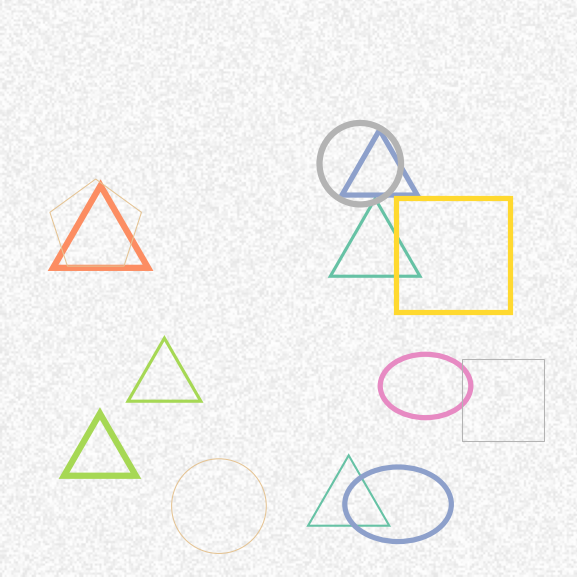[{"shape": "triangle", "thickness": 1.5, "radius": 0.45, "center": [0.65, 0.566]}, {"shape": "triangle", "thickness": 1, "radius": 0.41, "center": [0.604, 0.129]}, {"shape": "triangle", "thickness": 3, "radius": 0.47, "center": [0.174, 0.583]}, {"shape": "triangle", "thickness": 2.5, "radius": 0.38, "center": [0.657, 0.699]}, {"shape": "oval", "thickness": 2.5, "radius": 0.46, "center": [0.689, 0.126]}, {"shape": "oval", "thickness": 2.5, "radius": 0.39, "center": [0.737, 0.331]}, {"shape": "triangle", "thickness": 1.5, "radius": 0.36, "center": [0.285, 0.341]}, {"shape": "triangle", "thickness": 3, "radius": 0.36, "center": [0.173, 0.211]}, {"shape": "square", "thickness": 2.5, "radius": 0.49, "center": [0.784, 0.558]}, {"shape": "pentagon", "thickness": 0.5, "radius": 0.42, "center": [0.166, 0.606]}, {"shape": "circle", "thickness": 0.5, "radius": 0.41, "center": [0.379, 0.123]}, {"shape": "square", "thickness": 0.5, "radius": 0.35, "center": [0.87, 0.307]}, {"shape": "circle", "thickness": 3, "radius": 0.35, "center": [0.624, 0.716]}]